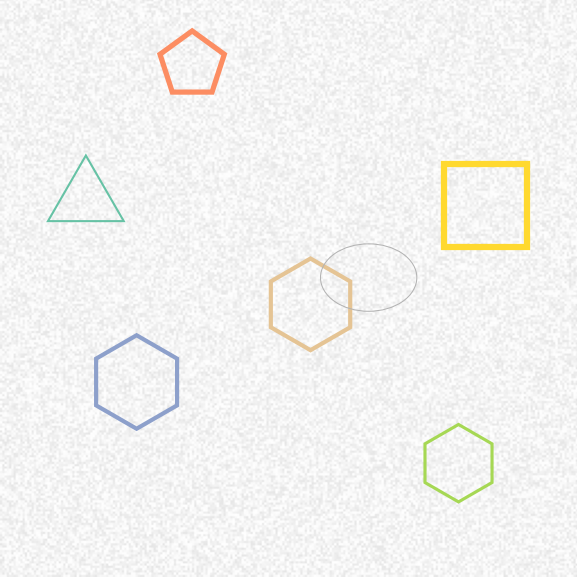[{"shape": "triangle", "thickness": 1, "radius": 0.38, "center": [0.149, 0.654]}, {"shape": "pentagon", "thickness": 2.5, "radius": 0.29, "center": [0.333, 0.887]}, {"shape": "hexagon", "thickness": 2, "radius": 0.4, "center": [0.237, 0.338]}, {"shape": "hexagon", "thickness": 1.5, "radius": 0.34, "center": [0.794, 0.197]}, {"shape": "square", "thickness": 3, "radius": 0.36, "center": [0.841, 0.643]}, {"shape": "hexagon", "thickness": 2, "radius": 0.4, "center": [0.538, 0.472]}, {"shape": "oval", "thickness": 0.5, "radius": 0.42, "center": [0.638, 0.518]}]